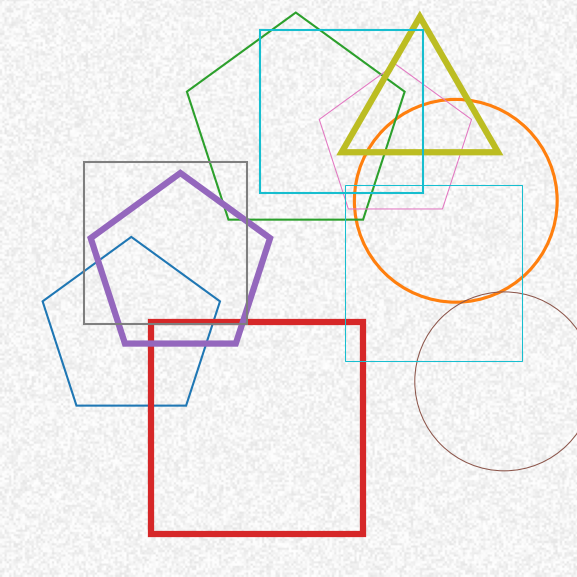[{"shape": "pentagon", "thickness": 1, "radius": 0.81, "center": [0.227, 0.427]}, {"shape": "circle", "thickness": 1.5, "radius": 0.88, "center": [0.789, 0.651]}, {"shape": "pentagon", "thickness": 1, "radius": 0.99, "center": [0.512, 0.779]}, {"shape": "square", "thickness": 3, "radius": 0.92, "center": [0.446, 0.258]}, {"shape": "pentagon", "thickness": 3, "radius": 0.82, "center": [0.312, 0.536]}, {"shape": "circle", "thickness": 0.5, "radius": 0.77, "center": [0.873, 0.339]}, {"shape": "pentagon", "thickness": 0.5, "radius": 0.69, "center": [0.685, 0.749]}, {"shape": "square", "thickness": 1, "radius": 0.7, "center": [0.287, 0.579]}, {"shape": "triangle", "thickness": 3, "radius": 0.78, "center": [0.727, 0.814]}, {"shape": "square", "thickness": 1, "radius": 0.71, "center": [0.591, 0.806]}, {"shape": "square", "thickness": 0.5, "radius": 0.76, "center": [0.75, 0.527]}]